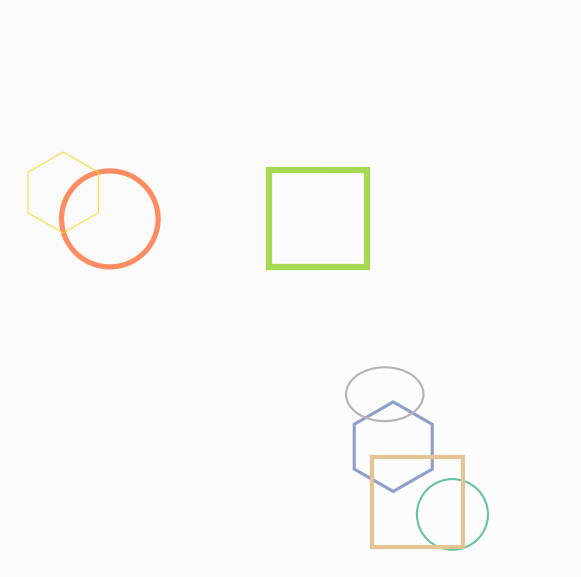[{"shape": "circle", "thickness": 1, "radius": 0.31, "center": [0.778, 0.108]}, {"shape": "circle", "thickness": 2.5, "radius": 0.42, "center": [0.189, 0.62]}, {"shape": "hexagon", "thickness": 1.5, "radius": 0.39, "center": [0.677, 0.226]}, {"shape": "square", "thickness": 3, "radius": 0.42, "center": [0.547, 0.62]}, {"shape": "hexagon", "thickness": 0.5, "radius": 0.35, "center": [0.109, 0.666]}, {"shape": "square", "thickness": 2, "radius": 0.39, "center": [0.719, 0.13]}, {"shape": "oval", "thickness": 1, "radius": 0.33, "center": [0.662, 0.316]}]